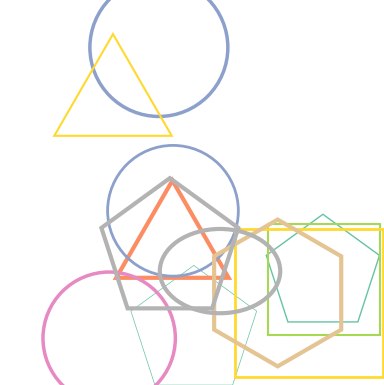[{"shape": "pentagon", "thickness": 1, "radius": 0.77, "center": [0.839, 0.289]}, {"shape": "pentagon", "thickness": 0.5, "radius": 0.86, "center": [0.503, 0.139]}, {"shape": "triangle", "thickness": 3, "radius": 0.84, "center": [0.448, 0.363]}, {"shape": "circle", "thickness": 2, "radius": 0.85, "center": [0.449, 0.453]}, {"shape": "circle", "thickness": 2.5, "radius": 0.9, "center": [0.413, 0.877]}, {"shape": "circle", "thickness": 2.5, "radius": 0.86, "center": [0.284, 0.122]}, {"shape": "square", "thickness": 1.5, "radius": 0.72, "center": [0.842, 0.274]}, {"shape": "square", "thickness": 2, "radius": 0.96, "center": [0.804, 0.212]}, {"shape": "triangle", "thickness": 1.5, "radius": 0.88, "center": [0.294, 0.735]}, {"shape": "hexagon", "thickness": 3, "radius": 0.95, "center": [0.721, 0.239]}, {"shape": "oval", "thickness": 3, "radius": 0.78, "center": [0.572, 0.296]}, {"shape": "pentagon", "thickness": 3, "radius": 0.93, "center": [0.441, 0.35]}]